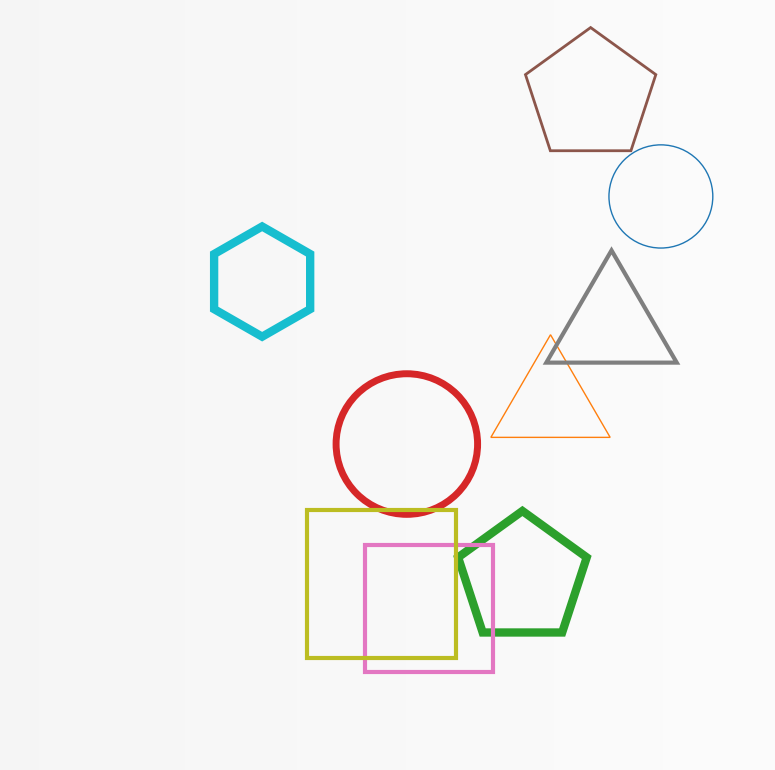[{"shape": "circle", "thickness": 0.5, "radius": 0.34, "center": [0.853, 0.745]}, {"shape": "triangle", "thickness": 0.5, "radius": 0.44, "center": [0.71, 0.476]}, {"shape": "pentagon", "thickness": 3, "radius": 0.44, "center": [0.674, 0.249]}, {"shape": "circle", "thickness": 2.5, "radius": 0.46, "center": [0.525, 0.423]}, {"shape": "pentagon", "thickness": 1, "radius": 0.44, "center": [0.762, 0.876]}, {"shape": "square", "thickness": 1.5, "radius": 0.41, "center": [0.554, 0.21]}, {"shape": "triangle", "thickness": 1.5, "radius": 0.49, "center": [0.789, 0.578]}, {"shape": "square", "thickness": 1.5, "radius": 0.48, "center": [0.493, 0.241]}, {"shape": "hexagon", "thickness": 3, "radius": 0.36, "center": [0.338, 0.634]}]